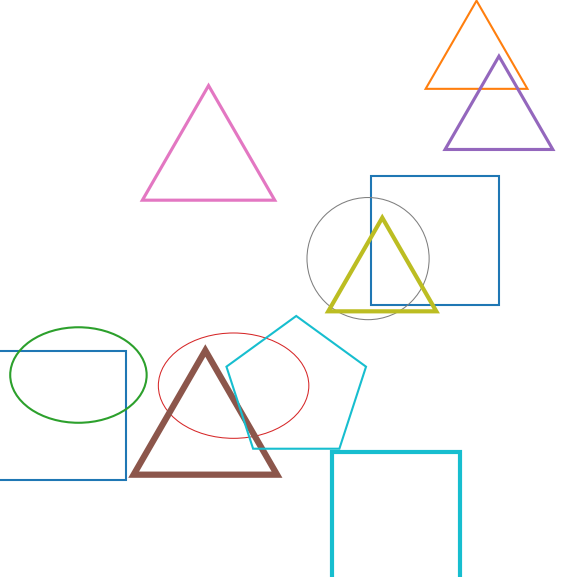[{"shape": "square", "thickness": 1, "radius": 0.56, "center": [0.106, 0.279]}, {"shape": "square", "thickness": 1, "radius": 0.56, "center": [0.753, 0.583]}, {"shape": "triangle", "thickness": 1, "radius": 0.51, "center": [0.825, 0.896]}, {"shape": "oval", "thickness": 1, "radius": 0.59, "center": [0.136, 0.35]}, {"shape": "oval", "thickness": 0.5, "radius": 0.65, "center": [0.404, 0.331]}, {"shape": "triangle", "thickness": 1.5, "radius": 0.54, "center": [0.864, 0.794]}, {"shape": "triangle", "thickness": 3, "radius": 0.72, "center": [0.356, 0.249]}, {"shape": "triangle", "thickness": 1.5, "radius": 0.66, "center": [0.361, 0.719]}, {"shape": "circle", "thickness": 0.5, "radius": 0.53, "center": [0.637, 0.551]}, {"shape": "triangle", "thickness": 2, "radius": 0.54, "center": [0.662, 0.514]}, {"shape": "square", "thickness": 2, "radius": 0.56, "center": [0.686, 0.105]}, {"shape": "pentagon", "thickness": 1, "radius": 0.64, "center": [0.513, 0.325]}]